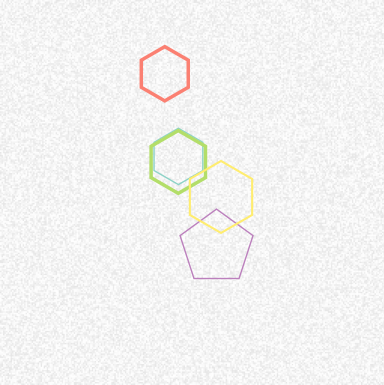[{"shape": "hexagon", "thickness": 1, "radius": 0.37, "center": [0.463, 0.594]}, {"shape": "hexagon", "thickness": 2.5, "radius": 0.35, "center": [0.428, 0.808]}, {"shape": "hexagon", "thickness": 2.5, "radius": 0.41, "center": [0.463, 0.579]}, {"shape": "pentagon", "thickness": 1, "radius": 0.5, "center": [0.562, 0.357]}, {"shape": "hexagon", "thickness": 1.5, "radius": 0.47, "center": [0.574, 0.488]}]